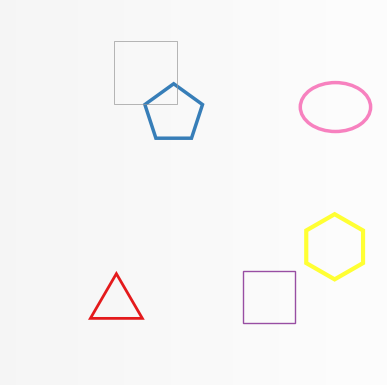[{"shape": "triangle", "thickness": 2, "radius": 0.39, "center": [0.3, 0.212]}, {"shape": "pentagon", "thickness": 2.5, "radius": 0.39, "center": [0.448, 0.704]}, {"shape": "square", "thickness": 1, "radius": 0.34, "center": [0.694, 0.229]}, {"shape": "hexagon", "thickness": 3, "radius": 0.42, "center": [0.864, 0.359]}, {"shape": "oval", "thickness": 2.5, "radius": 0.45, "center": [0.866, 0.722]}, {"shape": "square", "thickness": 0.5, "radius": 0.41, "center": [0.374, 0.811]}]